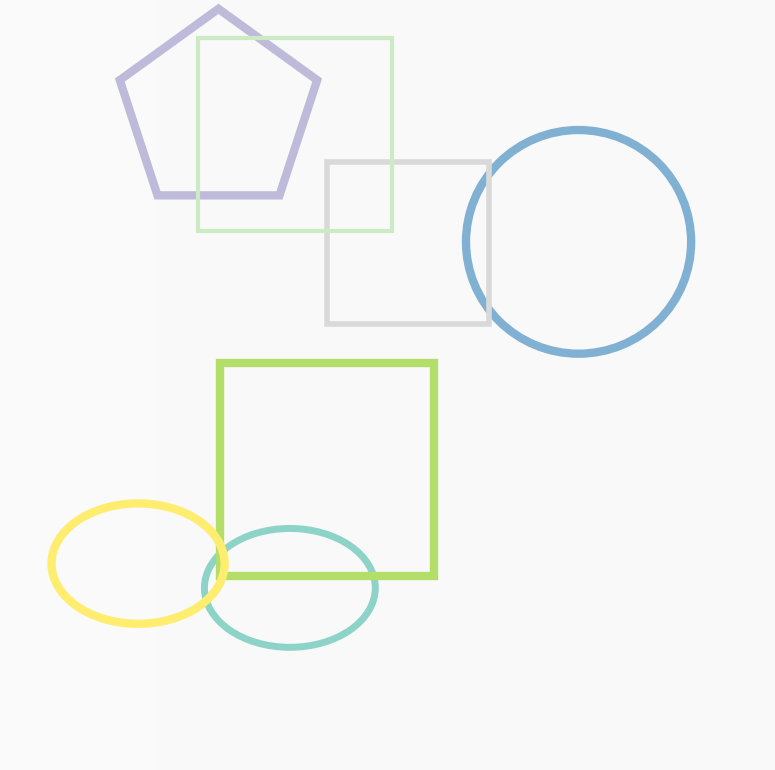[{"shape": "oval", "thickness": 2.5, "radius": 0.55, "center": [0.374, 0.237]}, {"shape": "pentagon", "thickness": 3, "radius": 0.67, "center": [0.282, 0.855]}, {"shape": "circle", "thickness": 3, "radius": 0.73, "center": [0.747, 0.686]}, {"shape": "square", "thickness": 3, "radius": 0.69, "center": [0.422, 0.391]}, {"shape": "square", "thickness": 2, "radius": 0.52, "center": [0.526, 0.685]}, {"shape": "square", "thickness": 1.5, "radius": 0.63, "center": [0.38, 0.825]}, {"shape": "oval", "thickness": 3, "radius": 0.56, "center": [0.178, 0.268]}]